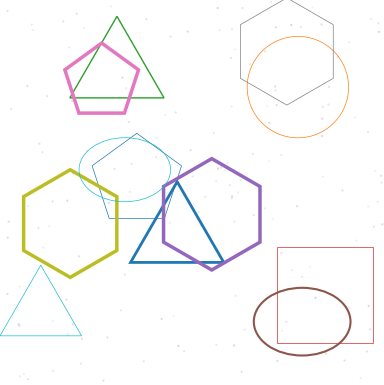[{"shape": "pentagon", "thickness": 0.5, "radius": 0.61, "center": [0.355, 0.532]}, {"shape": "triangle", "thickness": 2, "radius": 0.7, "center": [0.46, 0.388]}, {"shape": "circle", "thickness": 0.5, "radius": 0.66, "center": [0.774, 0.774]}, {"shape": "triangle", "thickness": 1, "radius": 0.71, "center": [0.304, 0.816]}, {"shape": "square", "thickness": 0.5, "radius": 0.62, "center": [0.844, 0.233]}, {"shape": "hexagon", "thickness": 2.5, "radius": 0.72, "center": [0.55, 0.443]}, {"shape": "oval", "thickness": 1.5, "radius": 0.63, "center": [0.785, 0.165]}, {"shape": "pentagon", "thickness": 2.5, "radius": 0.5, "center": [0.264, 0.788]}, {"shape": "hexagon", "thickness": 0.5, "radius": 0.7, "center": [0.745, 0.866]}, {"shape": "hexagon", "thickness": 2.5, "radius": 0.7, "center": [0.182, 0.419]}, {"shape": "oval", "thickness": 0.5, "radius": 0.59, "center": [0.324, 0.559]}, {"shape": "triangle", "thickness": 0.5, "radius": 0.61, "center": [0.106, 0.189]}]